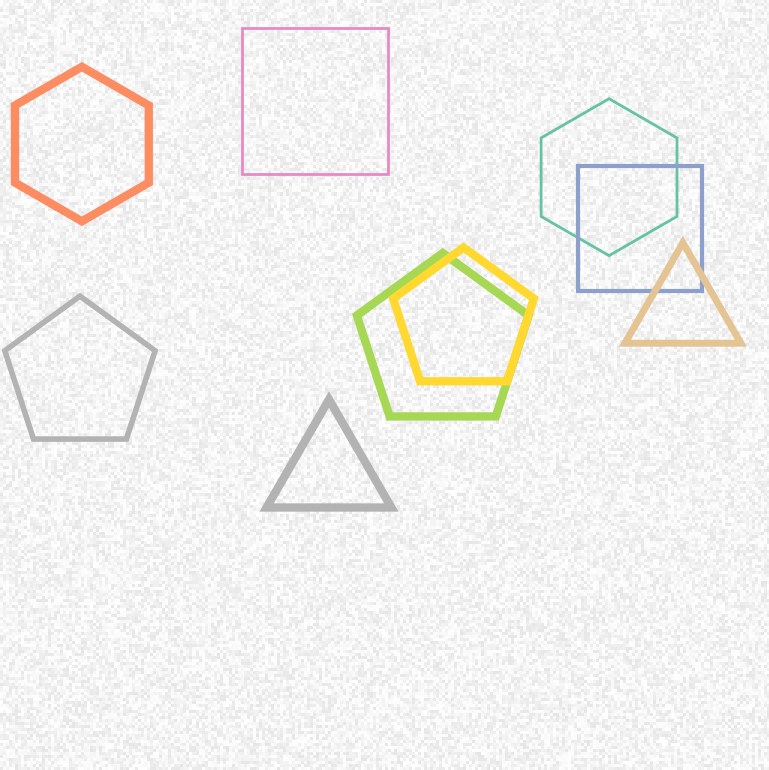[{"shape": "hexagon", "thickness": 1, "radius": 0.51, "center": [0.791, 0.77]}, {"shape": "hexagon", "thickness": 3, "radius": 0.5, "center": [0.106, 0.813]}, {"shape": "square", "thickness": 1.5, "radius": 0.4, "center": [0.831, 0.703]}, {"shape": "square", "thickness": 1, "radius": 0.47, "center": [0.409, 0.869]}, {"shape": "pentagon", "thickness": 3, "radius": 0.59, "center": [0.575, 0.554]}, {"shape": "pentagon", "thickness": 3, "radius": 0.48, "center": [0.602, 0.583]}, {"shape": "triangle", "thickness": 2.5, "radius": 0.44, "center": [0.887, 0.598]}, {"shape": "triangle", "thickness": 3, "radius": 0.47, "center": [0.427, 0.388]}, {"shape": "pentagon", "thickness": 2, "radius": 0.51, "center": [0.104, 0.513]}]